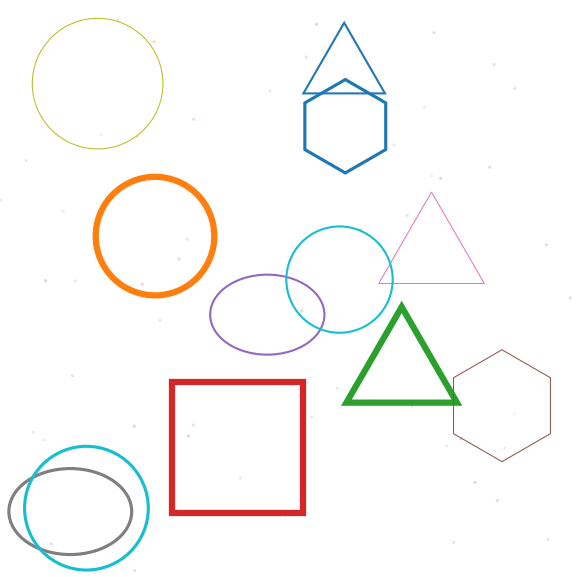[{"shape": "triangle", "thickness": 1, "radius": 0.41, "center": [0.596, 0.878]}, {"shape": "hexagon", "thickness": 1.5, "radius": 0.4, "center": [0.598, 0.781]}, {"shape": "circle", "thickness": 3, "radius": 0.51, "center": [0.268, 0.59]}, {"shape": "triangle", "thickness": 3, "radius": 0.55, "center": [0.696, 0.357]}, {"shape": "square", "thickness": 3, "radius": 0.57, "center": [0.411, 0.225]}, {"shape": "oval", "thickness": 1, "radius": 0.49, "center": [0.463, 0.454]}, {"shape": "hexagon", "thickness": 0.5, "radius": 0.48, "center": [0.869, 0.297]}, {"shape": "triangle", "thickness": 0.5, "radius": 0.53, "center": [0.747, 0.561]}, {"shape": "oval", "thickness": 1.5, "radius": 0.53, "center": [0.122, 0.113]}, {"shape": "circle", "thickness": 0.5, "radius": 0.57, "center": [0.169, 0.854]}, {"shape": "circle", "thickness": 1, "radius": 0.46, "center": [0.588, 0.515]}, {"shape": "circle", "thickness": 1.5, "radius": 0.54, "center": [0.15, 0.119]}]